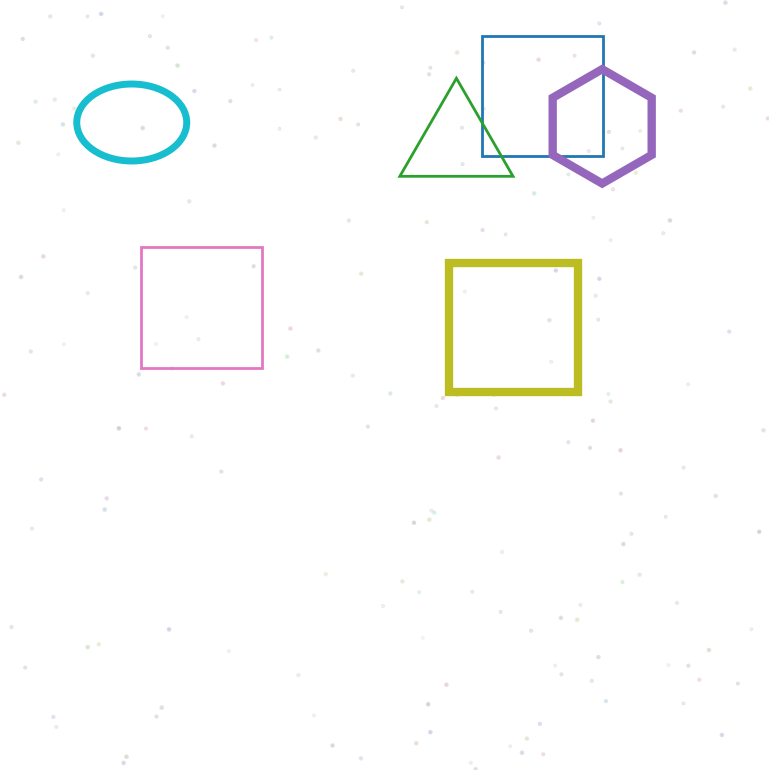[{"shape": "square", "thickness": 1, "radius": 0.39, "center": [0.705, 0.876]}, {"shape": "triangle", "thickness": 1, "radius": 0.42, "center": [0.593, 0.813]}, {"shape": "hexagon", "thickness": 3, "radius": 0.37, "center": [0.782, 0.836]}, {"shape": "square", "thickness": 1, "radius": 0.39, "center": [0.262, 0.601]}, {"shape": "square", "thickness": 3, "radius": 0.42, "center": [0.666, 0.575]}, {"shape": "oval", "thickness": 2.5, "radius": 0.36, "center": [0.171, 0.841]}]